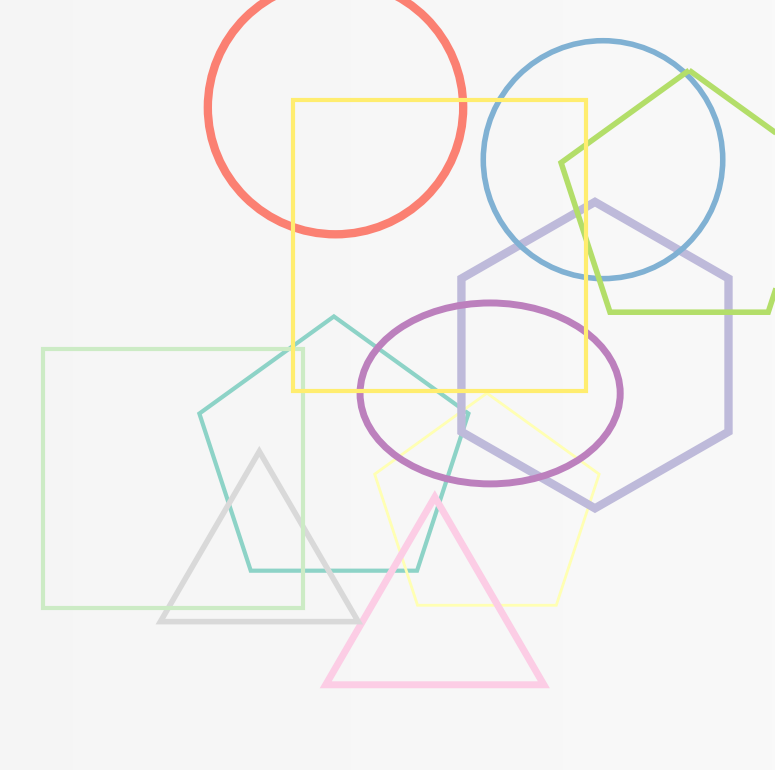[{"shape": "pentagon", "thickness": 1.5, "radius": 0.91, "center": [0.431, 0.407]}, {"shape": "pentagon", "thickness": 1, "radius": 0.76, "center": [0.628, 0.337]}, {"shape": "hexagon", "thickness": 3, "radius": 0.99, "center": [0.768, 0.539]}, {"shape": "circle", "thickness": 3, "radius": 0.82, "center": [0.433, 0.86]}, {"shape": "circle", "thickness": 2, "radius": 0.77, "center": [0.778, 0.793]}, {"shape": "pentagon", "thickness": 2, "radius": 0.87, "center": [0.889, 0.735]}, {"shape": "triangle", "thickness": 2.5, "radius": 0.81, "center": [0.561, 0.192]}, {"shape": "triangle", "thickness": 2, "radius": 0.74, "center": [0.335, 0.266]}, {"shape": "oval", "thickness": 2.5, "radius": 0.84, "center": [0.632, 0.489]}, {"shape": "square", "thickness": 1.5, "radius": 0.84, "center": [0.223, 0.379]}, {"shape": "square", "thickness": 1.5, "radius": 0.95, "center": [0.567, 0.682]}]